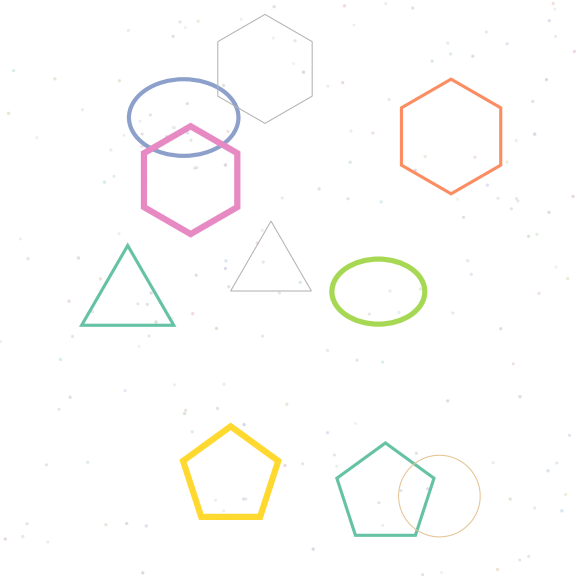[{"shape": "pentagon", "thickness": 1.5, "radius": 0.44, "center": [0.667, 0.144]}, {"shape": "triangle", "thickness": 1.5, "radius": 0.46, "center": [0.221, 0.482]}, {"shape": "hexagon", "thickness": 1.5, "radius": 0.5, "center": [0.781, 0.763]}, {"shape": "oval", "thickness": 2, "radius": 0.47, "center": [0.318, 0.796]}, {"shape": "hexagon", "thickness": 3, "radius": 0.47, "center": [0.33, 0.687]}, {"shape": "oval", "thickness": 2.5, "radius": 0.4, "center": [0.655, 0.494]}, {"shape": "pentagon", "thickness": 3, "radius": 0.43, "center": [0.399, 0.174]}, {"shape": "circle", "thickness": 0.5, "radius": 0.35, "center": [0.761, 0.14]}, {"shape": "hexagon", "thickness": 0.5, "radius": 0.47, "center": [0.459, 0.88]}, {"shape": "triangle", "thickness": 0.5, "radius": 0.4, "center": [0.469, 0.536]}]